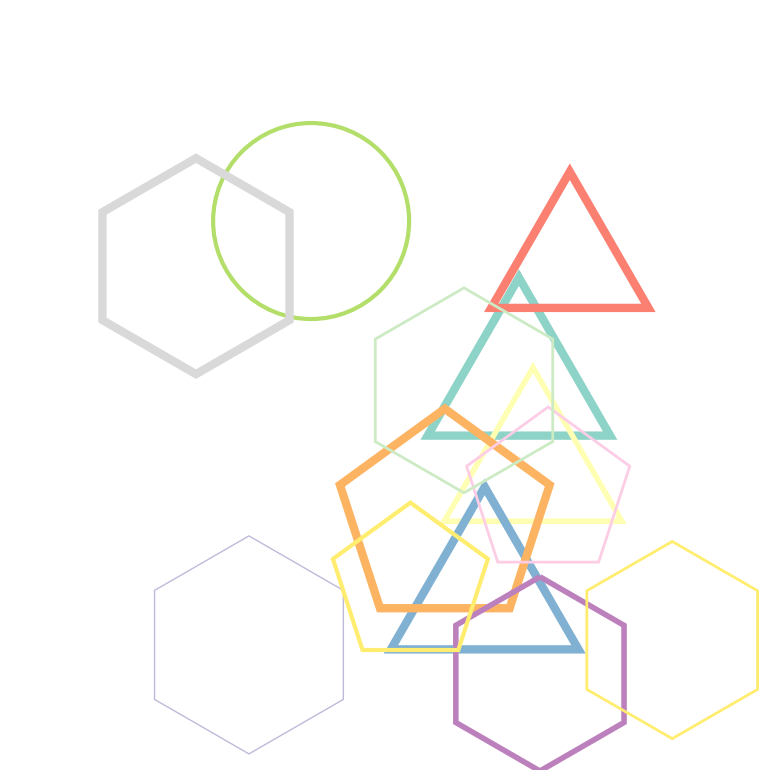[{"shape": "triangle", "thickness": 3, "radius": 0.68, "center": [0.674, 0.503]}, {"shape": "triangle", "thickness": 2, "radius": 0.67, "center": [0.692, 0.39]}, {"shape": "hexagon", "thickness": 0.5, "radius": 0.71, "center": [0.323, 0.162]}, {"shape": "triangle", "thickness": 3, "radius": 0.59, "center": [0.74, 0.659]}, {"shape": "triangle", "thickness": 3, "radius": 0.7, "center": [0.629, 0.227]}, {"shape": "pentagon", "thickness": 3, "radius": 0.72, "center": [0.578, 0.326]}, {"shape": "circle", "thickness": 1.5, "radius": 0.64, "center": [0.404, 0.713]}, {"shape": "pentagon", "thickness": 1, "radius": 0.56, "center": [0.712, 0.36]}, {"shape": "hexagon", "thickness": 3, "radius": 0.7, "center": [0.255, 0.654]}, {"shape": "hexagon", "thickness": 2, "radius": 0.63, "center": [0.701, 0.125]}, {"shape": "hexagon", "thickness": 1, "radius": 0.67, "center": [0.603, 0.493]}, {"shape": "hexagon", "thickness": 1, "radius": 0.64, "center": [0.873, 0.169]}, {"shape": "pentagon", "thickness": 1.5, "radius": 0.53, "center": [0.533, 0.241]}]